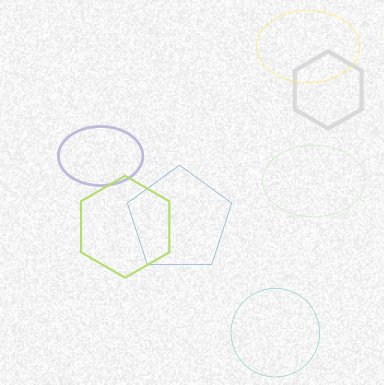[{"shape": "circle", "thickness": 0.5, "radius": 0.58, "center": [0.715, 0.136]}, {"shape": "oval", "thickness": 2, "radius": 0.55, "center": [0.261, 0.595]}, {"shape": "pentagon", "thickness": 0.5, "radius": 0.71, "center": [0.466, 0.429]}, {"shape": "hexagon", "thickness": 1.5, "radius": 0.66, "center": [0.325, 0.411]}, {"shape": "hexagon", "thickness": 3, "radius": 0.5, "center": [0.852, 0.766]}, {"shape": "oval", "thickness": 0.5, "radius": 0.67, "center": [0.815, 0.53]}, {"shape": "oval", "thickness": 0.5, "radius": 0.67, "center": [0.8, 0.879]}]